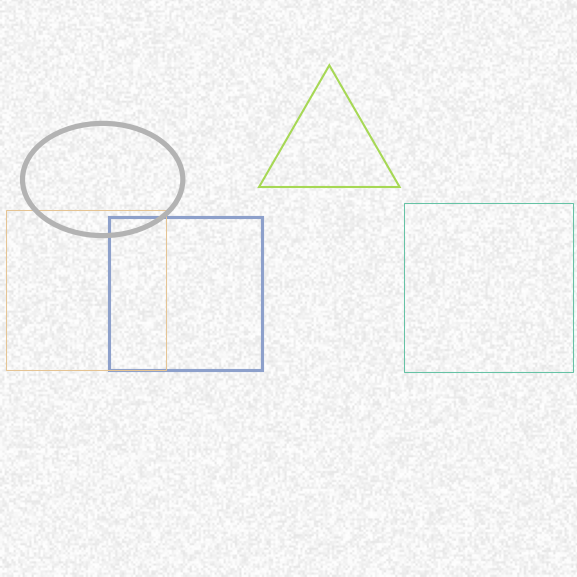[{"shape": "square", "thickness": 0.5, "radius": 0.73, "center": [0.845, 0.502]}, {"shape": "square", "thickness": 1.5, "radius": 0.66, "center": [0.321, 0.491]}, {"shape": "triangle", "thickness": 1, "radius": 0.7, "center": [0.57, 0.746]}, {"shape": "square", "thickness": 0.5, "radius": 0.69, "center": [0.149, 0.498]}, {"shape": "oval", "thickness": 2.5, "radius": 0.69, "center": [0.178, 0.688]}]